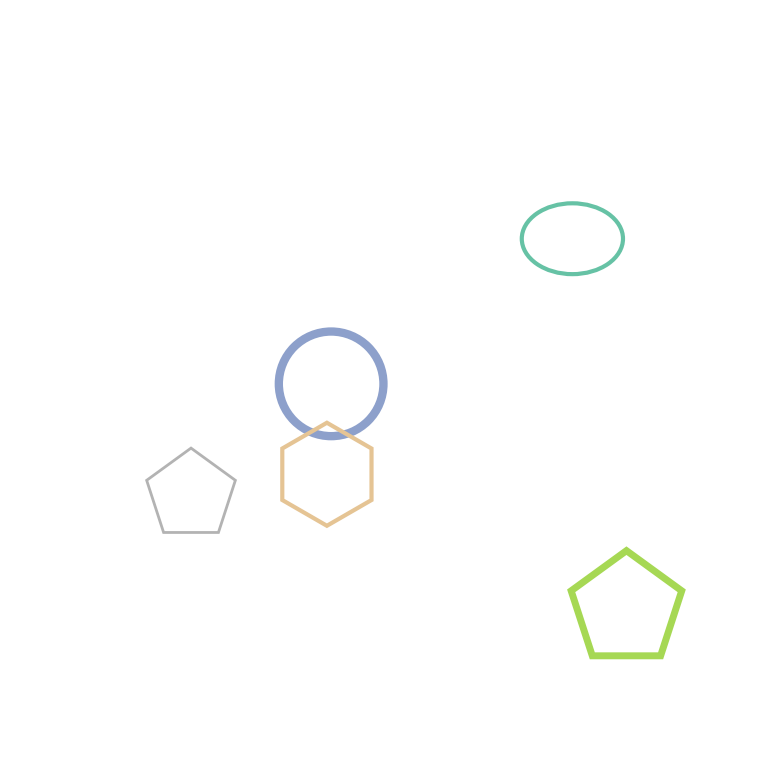[{"shape": "oval", "thickness": 1.5, "radius": 0.33, "center": [0.743, 0.69]}, {"shape": "circle", "thickness": 3, "radius": 0.34, "center": [0.43, 0.502]}, {"shape": "pentagon", "thickness": 2.5, "radius": 0.38, "center": [0.814, 0.209]}, {"shape": "hexagon", "thickness": 1.5, "radius": 0.33, "center": [0.425, 0.384]}, {"shape": "pentagon", "thickness": 1, "radius": 0.3, "center": [0.248, 0.357]}]